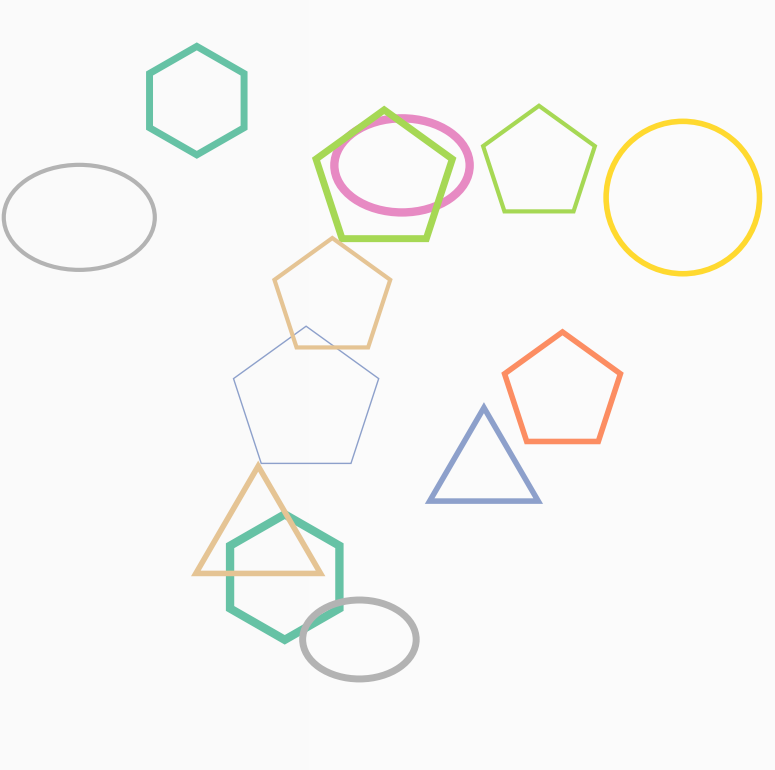[{"shape": "hexagon", "thickness": 2.5, "radius": 0.35, "center": [0.254, 0.869]}, {"shape": "hexagon", "thickness": 3, "radius": 0.41, "center": [0.367, 0.251]}, {"shape": "pentagon", "thickness": 2, "radius": 0.39, "center": [0.726, 0.49]}, {"shape": "triangle", "thickness": 2, "radius": 0.4, "center": [0.624, 0.39]}, {"shape": "pentagon", "thickness": 0.5, "radius": 0.49, "center": [0.395, 0.478]}, {"shape": "oval", "thickness": 3, "radius": 0.44, "center": [0.519, 0.785]}, {"shape": "pentagon", "thickness": 1.5, "radius": 0.38, "center": [0.695, 0.787]}, {"shape": "pentagon", "thickness": 2.5, "radius": 0.46, "center": [0.496, 0.765]}, {"shape": "circle", "thickness": 2, "radius": 0.49, "center": [0.881, 0.743]}, {"shape": "triangle", "thickness": 2, "radius": 0.46, "center": [0.333, 0.302]}, {"shape": "pentagon", "thickness": 1.5, "radius": 0.39, "center": [0.429, 0.612]}, {"shape": "oval", "thickness": 2.5, "radius": 0.37, "center": [0.464, 0.17]}, {"shape": "oval", "thickness": 1.5, "radius": 0.49, "center": [0.102, 0.718]}]